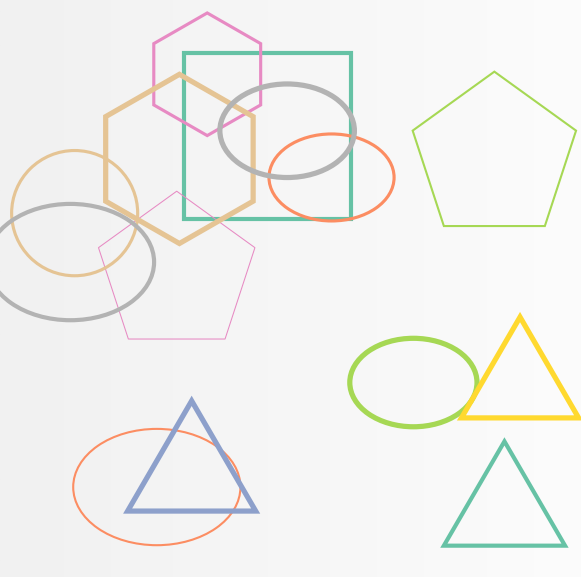[{"shape": "square", "thickness": 2, "radius": 0.72, "center": [0.46, 0.763]}, {"shape": "triangle", "thickness": 2, "radius": 0.6, "center": [0.868, 0.114]}, {"shape": "oval", "thickness": 1, "radius": 0.72, "center": [0.27, 0.156]}, {"shape": "oval", "thickness": 1.5, "radius": 0.54, "center": [0.57, 0.692]}, {"shape": "triangle", "thickness": 2.5, "radius": 0.64, "center": [0.33, 0.178]}, {"shape": "hexagon", "thickness": 1.5, "radius": 0.53, "center": [0.357, 0.871]}, {"shape": "pentagon", "thickness": 0.5, "radius": 0.71, "center": [0.304, 0.527]}, {"shape": "pentagon", "thickness": 1, "radius": 0.74, "center": [0.851, 0.727]}, {"shape": "oval", "thickness": 2.5, "radius": 0.55, "center": [0.711, 0.337]}, {"shape": "triangle", "thickness": 2.5, "radius": 0.58, "center": [0.895, 0.334]}, {"shape": "circle", "thickness": 1.5, "radius": 0.54, "center": [0.128, 0.63]}, {"shape": "hexagon", "thickness": 2.5, "radius": 0.73, "center": [0.309, 0.724]}, {"shape": "oval", "thickness": 2.5, "radius": 0.58, "center": [0.494, 0.773]}, {"shape": "oval", "thickness": 2, "radius": 0.72, "center": [0.121, 0.545]}]